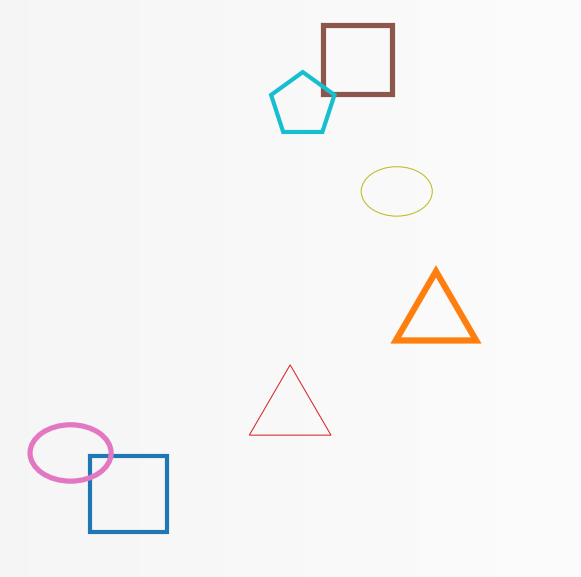[{"shape": "square", "thickness": 2, "radius": 0.33, "center": [0.221, 0.143]}, {"shape": "triangle", "thickness": 3, "radius": 0.4, "center": [0.75, 0.449]}, {"shape": "triangle", "thickness": 0.5, "radius": 0.41, "center": [0.499, 0.286]}, {"shape": "square", "thickness": 2.5, "radius": 0.3, "center": [0.615, 0.896]}, {"shape": "oval", "thickness": 2.5, "radius": 0.35, "center": [0.121, 0.215]}, {"shape": "oval", "thickness": 0.5, "radius": 0.31, "center": [0.683, 0.668]}, {"shape": "pentagon", "thickness": 2, "radius": 0.29, "center": [0.521, 0.817]}]